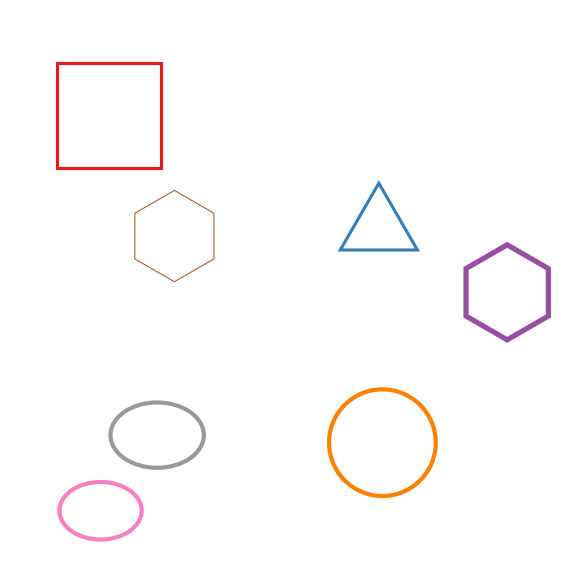[{"shape": "square", "thickness": 1.5, "radius": 0.45, "center": [0.189, 0.799]}, {"shape": "triangle", "thickness": 1.5, "radius": 0.39, "center": [0.656, 0.605]}, {"shape": "hexagon", "thickness": 2.5, "radius": 0.41, "center": [0.878, 0.493]}, {"shape": "circle", "thickness": 2, "radius": 0.46, "center": [0.662, 0.233]}, {"shape": "hexagon", "thickness": 0.5, "radius": 0.4, "center": [0.302, 0.59]}, {"shape": "oval", "thickness": 2, "radius": 0.36, "center": [0.174, 0.115]}, {"shape": "oval", "thickness": 2, "radius": 0.4, "center": [0.272, 0.246]}]